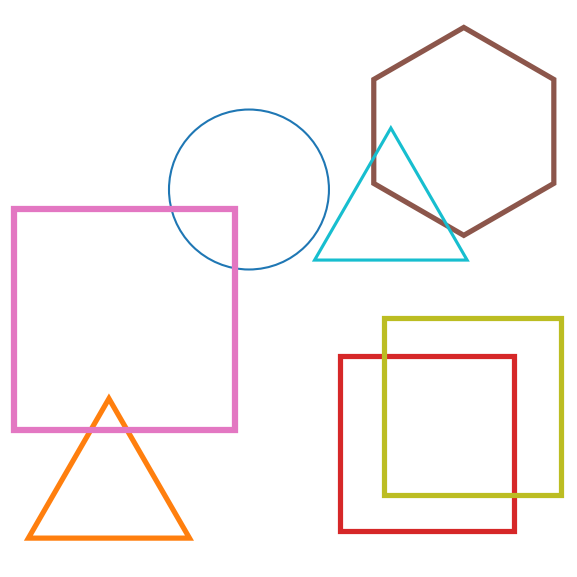[{"shape": "circle", "thickness": 1, "radius": 0.69, "center": [0.431, 0.671]}, {"shape": "triangle", "thickness": 2.5, "radius": 0.81, "center": [0.189, 0.148]}, {"shape": "square", "thickness": 2.5, "radius": 0.75, "center": [0.739, 0.231]}, {"shape": "hexagon", "thickness": 2.5, "radius": 0.9, "center": [0.803, 0.772]}, {"shape": "square", "thickness": 3, "radius": 0.96, "center": [0.215, 0.446]}, {"shape": "square", "thickness": 2.5, "radius": 0.77, "center": [0.818, 0.295]}, {"shape": "triangle", "thickness": 1.5, "radius": 0.76, "center": [0.677, 0.625]}]